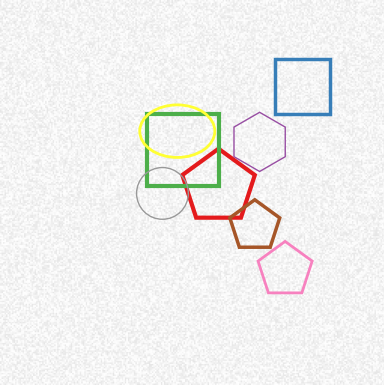[{"shape": "pentagon", "thickness": 3, "radius": 0.5, "center": [0.568, 0.515]}, {"shape": "square", "thickness": 2.5, "radius": 0.36, "center": [0.786, 0.775]}, {"shape": "square", "thickness": 3, "radius": 0.47, "center": [0.474, 0.61]}, {"shape": "hexagon", "thickness": 1, "radius": 0.38, "center": [0.674, 0.631]}, {"shape": "oval", "thickness": 2, "radius": 0.49, "center": [0.46, 0.659]}, {"shape": "pentagon", "thickness": 2.5, "radius": 0.34, "center": [0.662, 0.413]}, {"shape": "pentagon", "thickness": 2, "radius": 0.37, "center": [0.741, 0.299]}, {"shape": "circle", "thickness": 1, "radius": 0.34, "center": [0.422, 0.498]}]